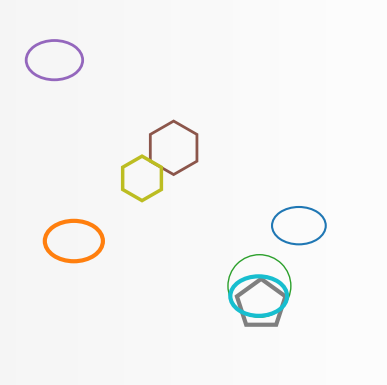[{"shape": "oval", "thickness": 1.5, "radius": 0.35, "center": [0.771, 0.414]}, {"shape": "oval", "thickness": 3, "radius": 0.37, "center": [0.191, 0.374]}, {"shape": "circle", "thickness": 1, "radius": 0.41, "center": [0.669, 0.257]}, {"shape": "oval", "thickness": 2, "radius": 0.36, "center": [0.14, 0.844]}, {"shape": "hexagon", "thickness": 2, "radius": 0.35, "center": [0.448, 0.616]}, {"shape": "pentagon", "thickness": 3, "radius": 0.33, "center": [0.674, 0.21]}, {"shape": "hexagon", "thickness": 2.5, "radius": 0.29, "center": [0.367, 0.537]}, {"shape": "oval", "thickness": 3, "radius": 0.37, "center": [0.668, 0.231]}]